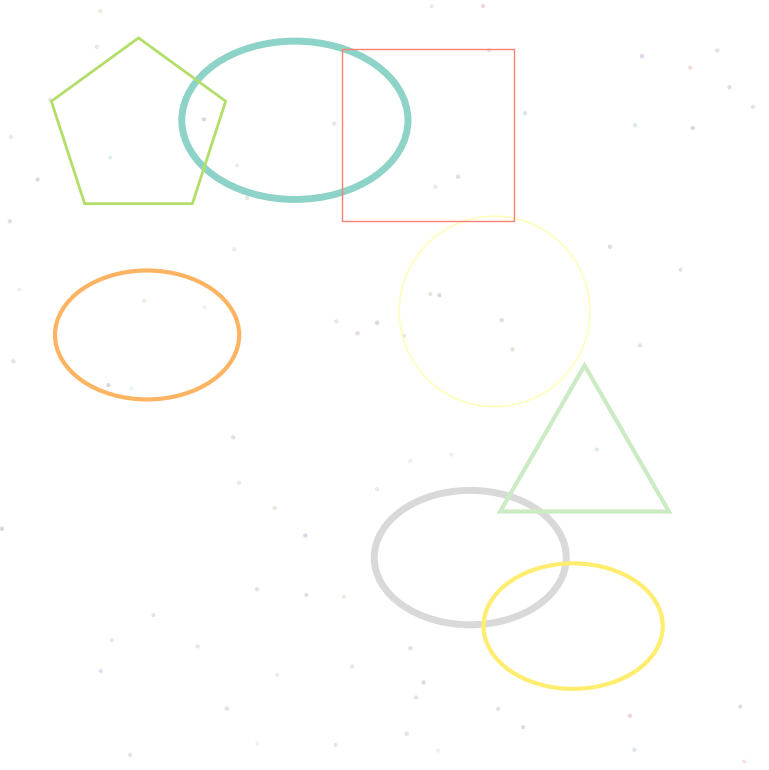[{"shape": "oval", "thickness": 2.5, "radius": 0.73, "center": [0.383, 0.844]}, {"shape": "circle", "thickness": 0.5, "radius": 0.62, "center": [0.642, 0.596]}, {"shape": "square", "thickness": 0.5, "radius": 0.56, "center": [0.555, 0.824]}, {"shape": "oval", "thickness": 1.5, "radius": 0.6, "center": [0.191, 0.565]}, {"shape": "pentagon", "thickness": 1, "radius": 0.6, "center": [0.18, 0.832]}, {"shape": "oval", "thickness": 2.5, "radius": 0.62, "center": [0.611, 0.276]}, {"shape": "triangle", "thickness": 1.5, "radius": 0.63, "center": [0.759, 0.399]}, {"shape": "oval", "thickness": 1.5, "radius": 0.58, "center": [0.744, 0.187]}]